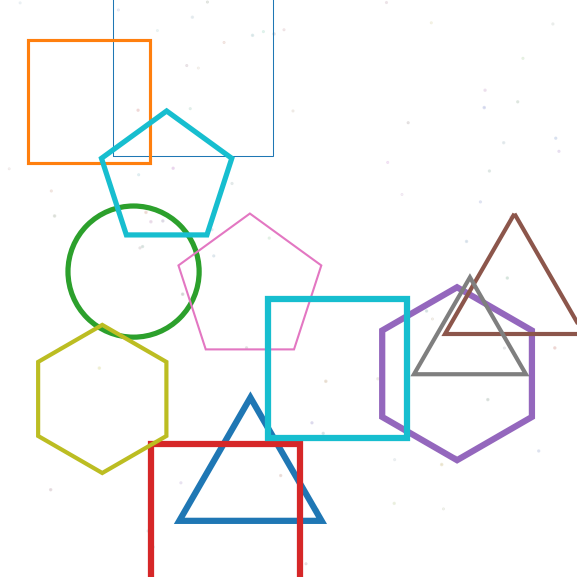[{"shape": "square", "thickness": 0.5, "radius": 0.69, "center": [0.334, 0.868]}, {"shape": "triangle", "thickness": 3, "radius": 0.71, "center": [0.434, 0.168]}, {"shape": "square", "thickness": 1.5, "radius": 0.53, "center": [0.153, 0.823]}, {"shape": "circle", "thickness": 2.5, "radius": 0.57, "center": [0.231, 0.529]}, {"shape": "square", "thickness": 3, "radius": 0.65, "center": [0.391, 0.101]}, {"shape": "hexagon", "thickness": 3, "radius": 0.75, "center": [0.791, 0.352]}, {"shape": "triangle", "thickness": 2, "radius": 0.69, "center": [0.891, 0.49]}, {"shape": "pentagon", "thickness": 1, "radius": 0.65, "center": [0.433, 0.499]}, {"shape": "triangle", "thickness": 2, "radius": 0.56, "center": [0.814, 0.407]}, {"shape": "hexagon", "thickness": 2, "radius": 0.64, "center": [0.177, 0.308]}, {"shape": "square", "thickness": 3, "radius": 0.6, "center": [0.584, 0.362]}, {"shape": "pentagon", "thickness": 2.5, "radius": 0.59, "center": [0.289, 0.688]}]